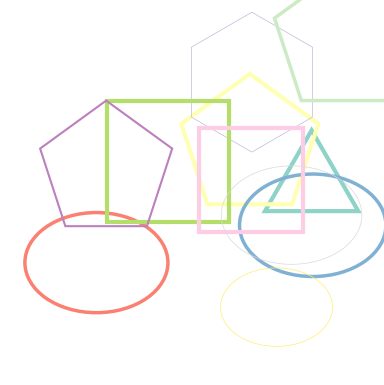[{"shape": "triangle", "thickness": 3, "radius": 0.7, "center": [0.809, 0.522]}, {"shape": "pentagon", "thickness": 3, "radius": 0.94, "center": [0.649, 0.621]}, {"shape": "hexagon", "thickness": 0.5, "radius": 0.91, "center": [0.654, 0.787]}, {"shape": "oval", "thickness": 2.5, "radius": 0.93, "center": [0.25, 0.318]}, {"shape": "oval", "thickness": 2.5, "radius": 0.95, "center": [0.812, 0.415]}, {"shape": "square", "thickness": 3, "radius": 0.79, "center": [0.437, 0.581]}, {"shape": "square", "thickness": 3, "radius": 0.67, "center": [0.652, 0.533]}, {"shape": "oval", "thickness": 0.5, "radius": 0.91, "center": [0.757, 0.441]}, {"shape": "pentagon", "thickness": 1.5, "radius": 0.9, "center": [0.276, 0.558]}, {"shape": "pentagon", "thickness": 2.5, "radius": 0.96, "center": [0.895, 0.894]}, {"shape": "oval", "thickness": 0.5, "radius": 0.73, "center": [0.718, 0.202]}]